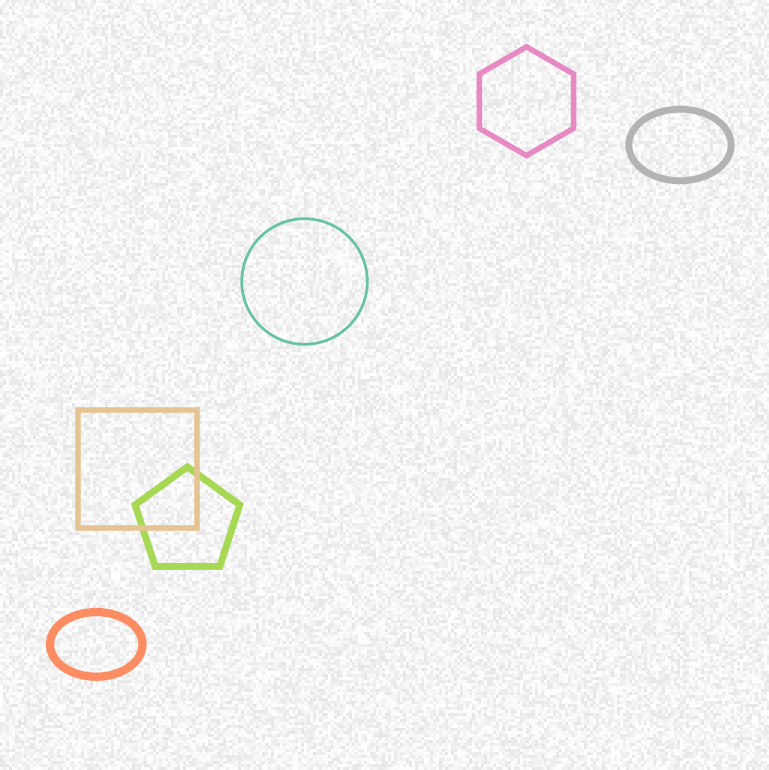[{"shape": "circle", "thickness": 1, "radius": 0.41, "center": [0.396, 0.634]}, {"shape": "oval", "thickness": 3, "radius": 0.3, "center": [0.125, 0.163]}, {"shape": "hexagon", "thickness": 2, "radius": 0.35, "center": [0.684, 0.869]}, {"shape": "pentagon", "thickness": 2.5, "radius": 0.36, "center": [0.243, 0.322]}, {"shape": "square", "thickness": 2, "radius": 0.38, "center": [0.179, 0.391]}, {"shape": "oval", "thickness": 2.5, "radius": 0.33, "center": [0.883, 0.812]}]